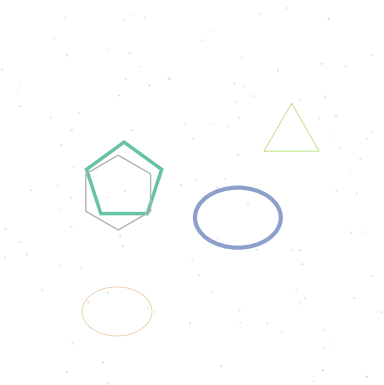[{"shape": "pentagon", "thickness": 2.5, "radius": 0.51, "center": [0.322, 0.528]}, {"shape": "oval", "thickness": 3, "radius": 0.56, "center": [0.618, 0.435]}, {"shape": "triangle", "thickness": 0.5, "radius": 0.41, "center": [0.757, 0.649]}, {"shape": "oval", "thickness": 0.5, "radius": 0.46, "center": [0.304, 0.191]}, {"shape": "hexagon", "thickness": 1, "radius": 0.49, "center": [0.307, 0.5]}]